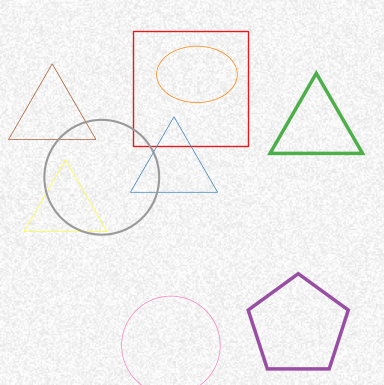[{"shape": "square", "thickness": 1, "radius": 0.74, "center": [0.495, 0.77]}, {"shape": "triangle", "thickness": 0.5, "radius": 0.65, "center": [0.452, 0.566]}, {"shape": "triangle", "thickness": 2.5, "radius": 0.69, "center": [0.822, 0.671]}, {"shape": "pentagon", "thickness": 2.5, "radius": 0.68, "center": [0.775, 0.152]}, {"shape": "oval", "thickness": 0.5, "radius": 0.52, "center": [0.512, 0.807]}, {"shape": "triangle", "thickness": 0.5, "radius": 0.62, "center": [0.17, 0.461]}, {"shape": "triangle", "thickness": 0.5, "radius": 0.66, "center": [0.136, 0.703]}, {"shape": "circle", "thickness": 0.5, "radius": 0.64, "center": [0.444, 0.103]}, {"shape": "circle", "thickness": 1.5, "radius": 0.75, "center": [0.264, 0.54]}]